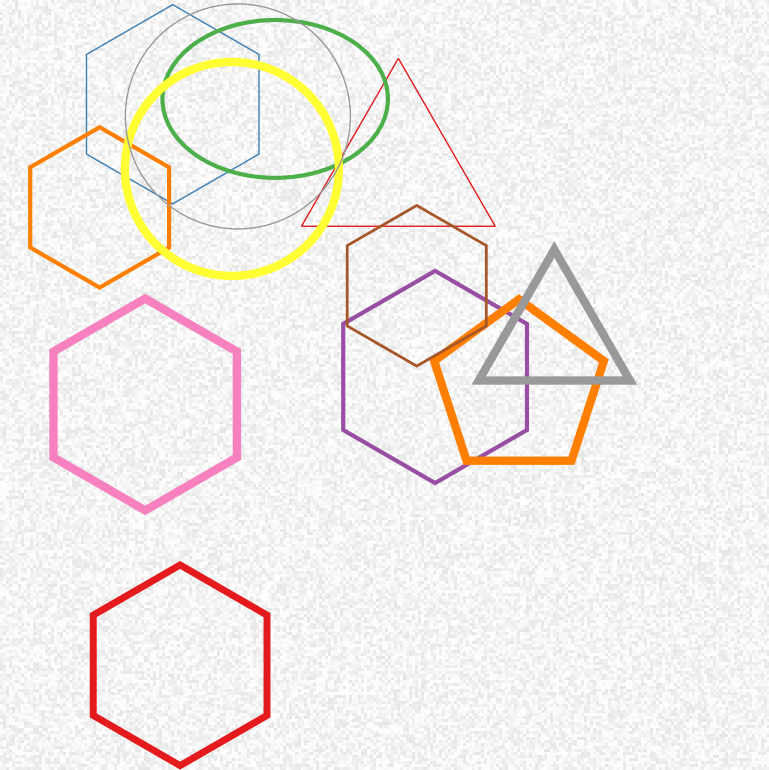[{"shape": "triangle", "thickness": 0.5, "radius": 0.73, "center": [0.517, 0.779]}, {"shape": "hexagon", "thickness": 2.5, "radius": 0.65, "center": [0.234, 0.136]}, {"shape": "hexagon", "thickness": 0.5, "radius": 0.65, "center": [0.224, 0.865]}, {"shape": "oval", "thickness": 1.5, "radius": 0.73, "center": [0.357, 0.872]}, {"shape": "hexagon", "thickness": 1.5, "radius": 0.69, "center": [0.565, 0.51]}, {"shape": "hexagon", "thickness": 1.5, "radius": 0.52, "center": [0.129, 0.731]}, {"shape": "pentagon", "thickness": 3, "radius": 0.58, "center": [0.674, 0.495]}, {"shape": "circle", "thickness": 3, "radius": 0.69, "center": [0.301, 0.781]}, {"shape": "hexagon", "thickness": 1, "radius": 0.52, "center": [0.541, 0.629]}, {"shape": "hexagon", "thickness": 3, "radius": 0.69, "center": [0.189, 0.475]}, {"shape": "triangle", "thickness": 3, "radius": 0.57, "center": [0.72, 0.563]}, {"shape": "circle", "thickness": 0.5, "radius": 0.73, "center": [0.309, 0.849]}]